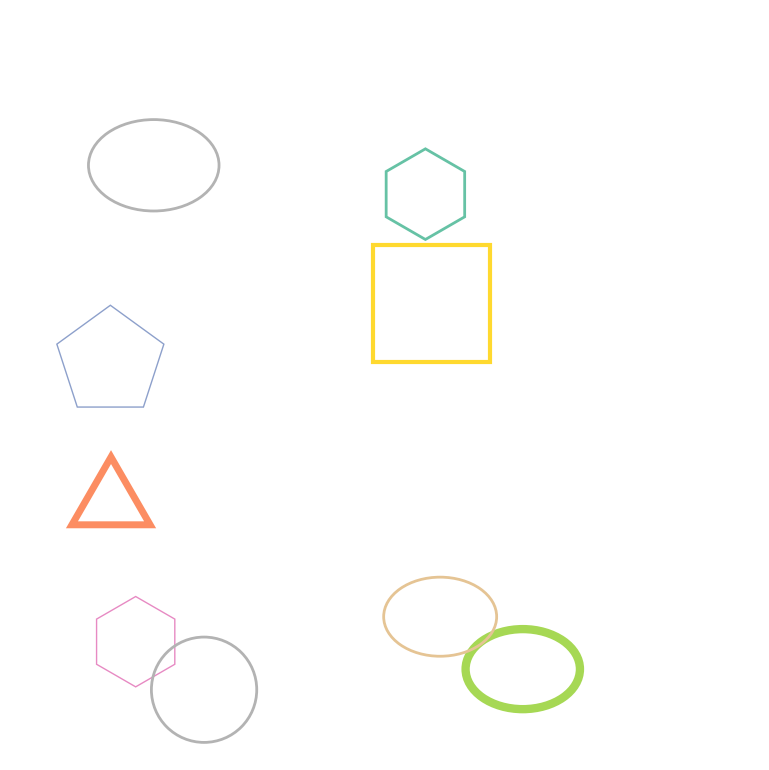[{"shape": "hexagon", "thickness": 1, "radius": 0.29, "center": [0.552, 0.748]}, {"shape": "triangle", "thickness": 2.5, "radius": 0.29, "center": [0.144, 0.348]}, {"shape": "pentagon", "thickness": 0.5, "radius": 0.37, "center": [0.143, 0.53]}, {"shape": "hexagon", "thickness": 0.5, "radius": 0.29, "center": [0.176, 0.167]}, {"shape": "oval", "thickness": 3, "radius": 0.37, "center": [0.679, 0.131]}, {"shape": "square", "thickness": 1.5, "radius": 0.38, "center": [0.561, 0.606]}, {"shape": "oval", "thickness": 1, "radius": 0.37, "center": [0.572, 0.199]}, {"shape": "circle", "thickness": 1, "radius": 0.34, "center": [0.265, 0.104]}, {"shape": "oval", "thickness": 1, "radius": 0.42, "center": [0.2, 0.785]}]